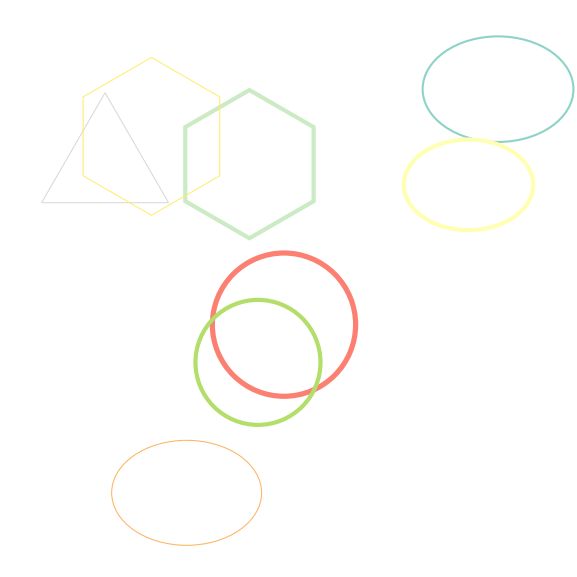[{"shape": "oval", "thickness": 1, "radius": 0.65, "center": [0.862, 0.845]}, {"shape": "oval", "thickness": 2, "radius": 0.56, "center": [0.811, 0.679]}, {"shape": "circle", "thickness": 2.5, "radius": 0.62, "center": [0.492, 0.437]}, {"shape": "oval", "thickness": 0.5, "radius": 0.65, "center": [0.323, 0.146]}, {"shape": "circle", "thickness": 2, "radius": 0.54, "center": [0.447, 0.372]}, {"shape": "triangle", "thickness": 0.5, "radius": 0.63, "center": [0.182, 0.712]}, {"shape": "hexagon", "thickness": 2, "radius": 0.64, "center": [0.432, 0.715]}, {"shape": "hexagon", "thickness": 0.5, "radius": 0.68, "center": [0.262, 0.763]}]